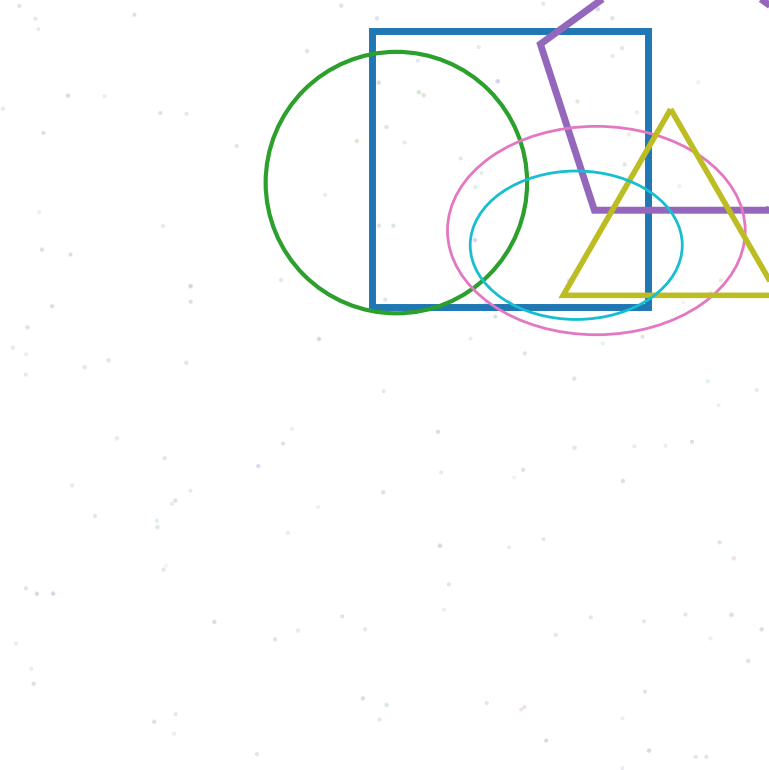[{"shape": "square", "thickness": 2.5, "radius": 0.9, "center": [0.662, 0.78]}, {"shape": "circle", "thickness": 1.5, "radius": 0.85, "center": [0.515, 0.763]}, {"shape": "pentagon", "thickness": 2.5, "radius": 0.96, "center": [0.885, 0.883]}, {"shape": "oval", "thickness": 1, "radius": 0.97, "center": [0.774, 0.701]}, {"shape": "triangle", "thickness": 2, "radius": 0.81, "center": [0.871, 0.697]}, {"shape": "oval", "thickness": 1, "radius": 0.69, "center": [0.748, 0.682]}]